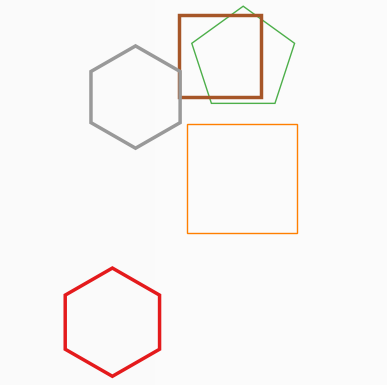[{"shape": "hexagon", "thickness": 2.5, "radius": 0.7, "center": [0.29, 0.163]}, {"shape": "pentagon", "thickness": 1, "radius": 0.7, "center": [0.628, 0.844]}, {"shape": "square", "thickness": 1, "radius": 0.71, "center": [0.625, 0.537]}, {"shape": "square", "thickness": 2.5, "radius": 0.53, "center": [0.568, 0.854]}, {"shape": "hexagon", "thickness": 2.5, "radius": 0.66, "center": [0.35, 0.748]}]